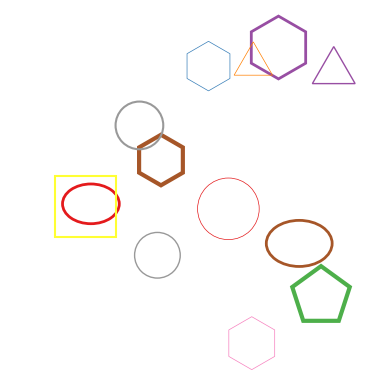[{"shape": "oval", "thickness": 2, "radius": 0.37, "center": [0.236, 0.471]}, {"shape": "circle", "thickness": 0.5, "radius": 0.4, "center": [0.593, 0.458]}, {"shape": "hexagon", "thickness": 0.5, "radius": 0.32, "center": [0.542, 0.828]}, {"shape": "pentagon", "thickness": 3, "radius": 0.39, "center": [0.834, 0.23]}, {"shape": "triangle", "thickness": 1, "radius": 0.32, "center": [0.867, 0.815]}, {"shape": "hexagon", "thickness": 2, "radius": 0.41, "center": [0.723, 0.877]}, {"shape": "triangle", "thickness": 0.5, "radius": 0.29, "center": [0.658, 0.834]}, {"shape": "square", "thickness": 1.5, "radius": 0.4, "center": [0.221, 0.463]}, {"shape": "hexagon", "thickness": 3, "radius": 0.33, "center": [0.418, 0.584]}, {"shape": "oval", "thickness": 2, "radius": 0.43, "center": [0.777, 0.368]}, {"shape": "hexagon", "thickness": 0.5, "radius": 0.34, "center": [0.654, 0.109]}, {"shape": "circle", "thickness": 1, "radius": 0.3, "center": [0.409, 0.337]}, {"shape": "circle", "thickness": 1.5, "radius": 0.31, "center": [0.362, 0.674]}]